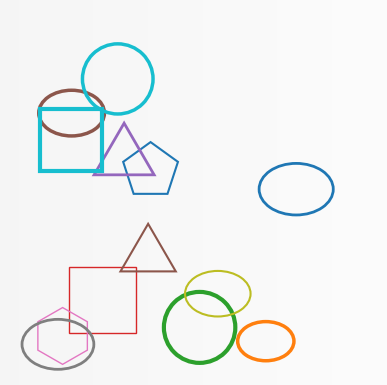[{"shape": "pentagon", "thickness": 1.5, "radius": 0.37, "center": [0.389, 0.557]}, {"shape": "oval", "thickness": 2, "radius": 0.48, "center": [0.764, 0.509]}, {"shape": "oval", "thickness": 2.5, "radius": 0.36, "center": [0.686, 0.114]}, {"shape": "circle", "thickness": 3, "radius": 0.46, "center": [0.515, 0.15]}, {"shape": "square", "thickness": 1, "radius": 0.43, "center": [0.266, 0.221]}, {"shape": "triangle", "thickness": 2, "radius": 0.45, "center": [0.32, 0.591]}, {"shape": "triangle", "thickness": 1.5, "radius": 0.41, "center": [0.382, 0.336]}, {"shape": "oval", "thickness": 2.5, "radius": 0.42, "center": [0.185, 0.706]}, {"shape": "hexagon", "thickness": 1, "radius": 0.37, "center": [0.162, 0.127]}, {"shape": "oval", "thickness": 2, "radius": 0.46, "center": [0.15, 0.106]}, {"shape": "oval", "thickness": 1.5, "radius": 0.42, "center": [0.562, 0.237]}, {"shape": "circle", "thickness": 2.5, "radius": 0.46, "center": [0.304, 0.795]}, {"shape": "square", "thickness": 3, "radius": 0.4, "center": [0.184, 0.636]}]